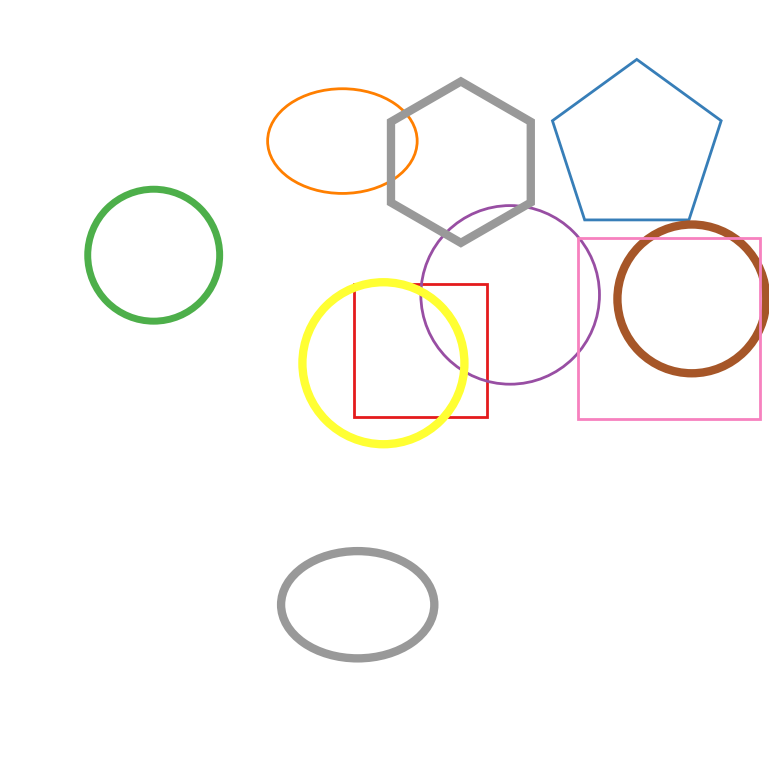[{"shape": "square", "thickness": 1, "radius": 0.43, "center": [0.546, 0.545]}, {"shape": "pentagon", "thickness": 1, "radius": 0.58, "center": [0.827, 0.808]}, {"shape": "circle", "thickness": 2.5, "radius": 0.43, "center": [0.2, 0.669]}, {"shape": "circle", "thickness": 1, "radius": 0.58, "center": [0.663, 0.617]}, {"shape": "oval", "thickness": 1, "radius": 0.49, "center": [0.445, 0.817]}, {"shape": "circle", "thickness": 3, "radius": 0.53, "center": [0.498, 0.528]}, {"shape": "circle", "thickness": 3, "radius": 0.48, "center": [0.898, 0.612]}, {"shape": "square", "thickness": 1, "radius": 0.59, "center": [0.868, 0.573]}, {"shape": "hexagon", "thickness": 3, "radius": 0.52, "center": [0.599, 0.789]}, {"shape": "oval", "thickness": 3, "radius": 0.5, "center": [0.465, 0.215]}]